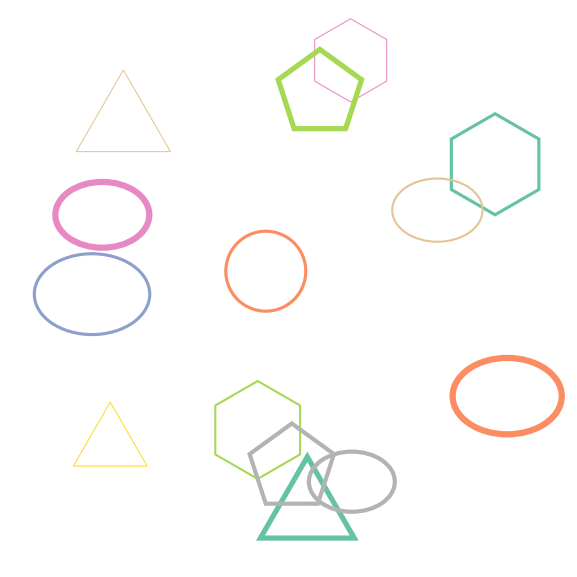[{"shape": "hexagon", "thickness": 1.5, "radius": 0.44, "center": [0.857, 0.715]}, {"shape": "triangle", "thickness": 2.5, "radius": 0.47, "center": [0.532, 0.114]}, {"shape": "circle", "thickness": 1.5, "radius": 0.35, "center": [0.46, 0.53]}, {"shape": "oval", "thickness": 3, "radius": 0.47, "center": [0.878, 0.313]}, {"shape": "oval", "thickness": 1.5, "radius": 0.5, "center": [0.159, 0.49]}, {"shape": "oval", "thickness": 3, "radius": 0.41, "center": [0.177, 0.627]}, {"shape": "hexagon", "thickness": 0.5, "radius": 0.36, "center": [0.607, 0.895]}, {"shape": "hexagon", "thickness": 1, "radius": 0.42, "center": [0.446, 0.255]}, {"shape": "pentagon", "thickness": 2.5, "radius": 0.38, "center": [0.554, 0.838]}, {"shape": "triangle", "thickness": 0.5, "radius": 0.37, "center": [0.191, 0.229]}, {"shape": "triangle", "thickness": 0.5, "radius": 0.47, "center": [0.214, 0.784]}, {"shape": "oval", "thickness": 1, "radius": 0.39, "center": [0.757, 0.635]}, {"shape": "pentagon", "thickness": 2, "radius": 0.38, "center": [0.505, 0.189]}, {"shape": "oval", "thickness": 2, "radius": 0.37, "center": [0.609, 0.165]}]